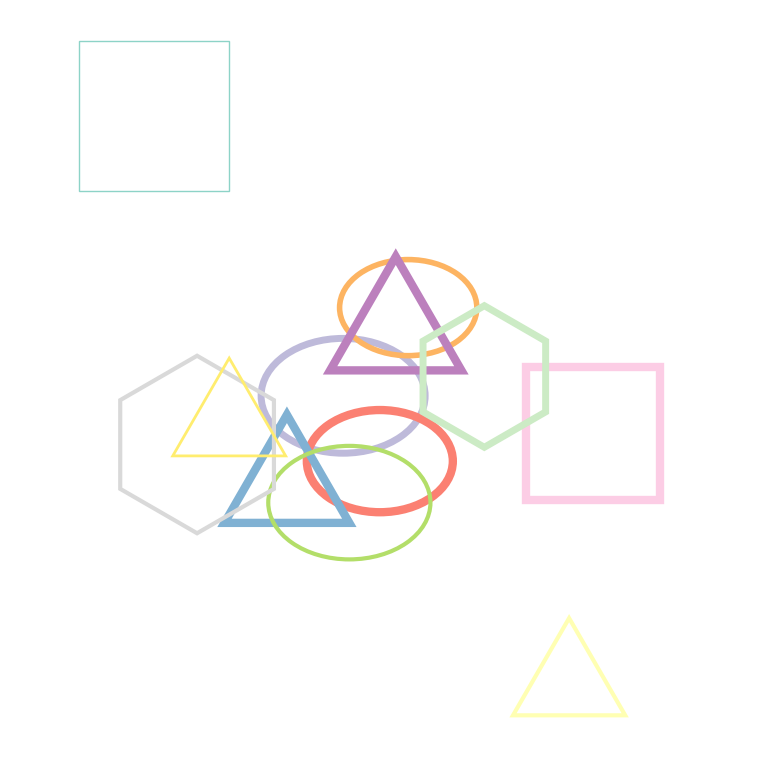[{"shape": "square", "thickness": 0.5, "radius": 0.49, "center": [0.2, 0.849]}, {"shape": "triangle", "thickness": 1.5, "radius": 0.42, "center": [0.739, 0.113]}, {"shape": "oval", "thickness": 2.5, "radius": 0.53, "center": [0.446, 0.486]}, {"shape": "oval", "thickness": 3, "radius": 0.47, "center": [0.493, 0.401]}, {"shape": "triangle", "thickness": 3, "radius": 0.47, "center": [0.373, 0.368]}, {"shape": "oval", "thickness": 2, "radius": 0.45, "center": [0.53, 0.6]}, {"shape": "oval", "thickness": 1.5, "radius": 0.53, "center": [0.454, 0.347]}, {"shape": "square", "thickness": 3, "radius": 0.43, "center": [0.77, 0.437]}, {"shape": "hexagon", "thickness": 1.5, "radius": 0.58, "center": [0.256, 0.423]}, {"shape": "triangle", "thickness": 3, "radius": 0.49, "center": [0.514, 0.568]}, {"shape": "hexagon", "thickness": 2.5, "radius": 0.46, "center": [0.629, 0.511]}, {"shape": "triangle", "thickness": 1, "radius": 0.42, "center": [0.298, 0.45]}]